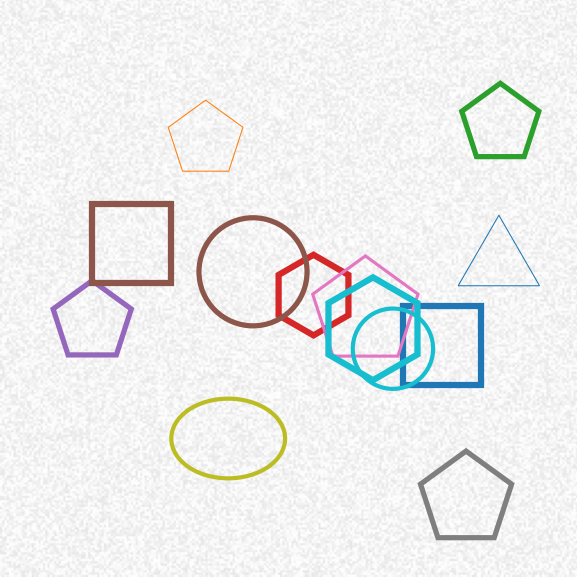[{"shape": "triangle", "thickness": 0.5, "radius": 0.41, "center": [0.864, 0.545]}, {"shape": "square", "thickness": 3, "radius": 0.34, "center": [0.765, 0.401]}, {"shape": "pentagon", "thickness": 0.5, "radius": 0.34, "center": [0.356, 0.758]}, {"shape": "pentagon", "thickness": 2.5, "radius": 0.35, "center": [0.866, 0.785]}, {"shape": "hexagon", "thickness": 3, "radius": 0.35, "center": [0.543, 0.488]}, {"shape": "pentagon", "thickness": 2.5, "radius": 0.36, "center": [0.16, 0.442]}, {"shape": "circle", "thickness": 2.5, "radius": 0.47, "center": [0.438, 0.528]}, {"shape": "square", "thickness": 3, "radius": 0.34, "center": [0.228, 0.577]}, {"shape": "pentagon", "thickness": 1.5, "radius": 0.48, "center": [0.633, 0.46]}, {"shape": "pentagon", "thickness": 2.5, "radius": 0.41, "center": [0.807, 0.135]}, {"shape": "oval", "thickness": 2, "radius": 0.49, "center": [0.395, 0.24]}, {"shape": "circle", "thickness": 2, "radius": 0.35, "center": [0.68, 0.395]}, {"shape": "hexagon", "thickness": 3, "radius": 0.45, "center": [0.646, 0.43]}]